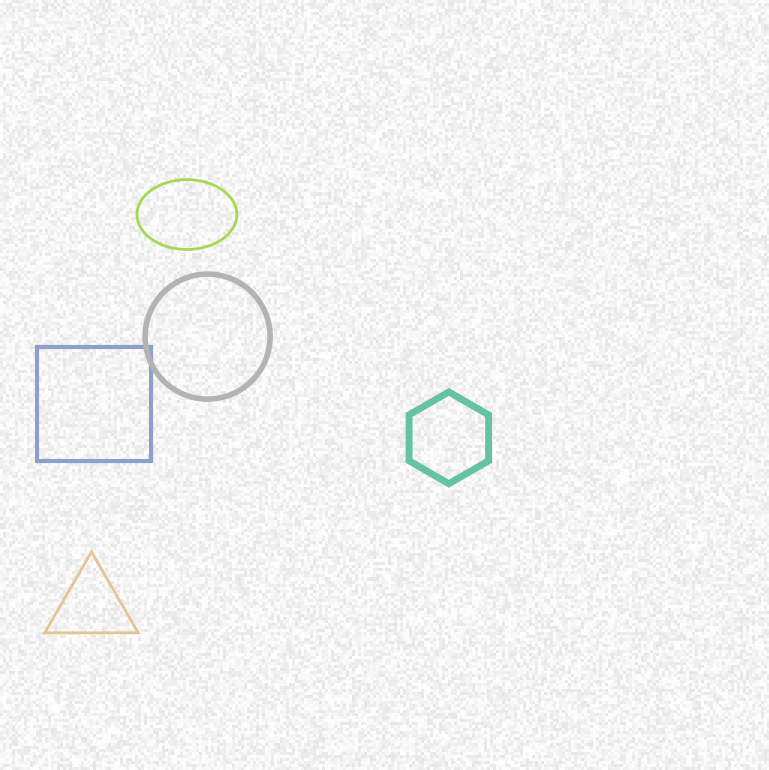[{"shape": "hexagon", "thickness": 2.5, "radius": 0.3, "center": [0.583, 0.431]}, {"shape": "square", "thickness": 1.5, "radius": 0.37, "center": [0.122, 0.476]}, {"shape": "oval", "thickness": 1, "radius": 0.32, "center": [0.243, 0.721]}, {"shape": "triangle", "thickness": 1, "radius": 0.35, "center": [0.119, 0.213]}, {"shape": "circle", "thickness": 2, "radius": 0.41, "center": [0.27, 0.563]}]